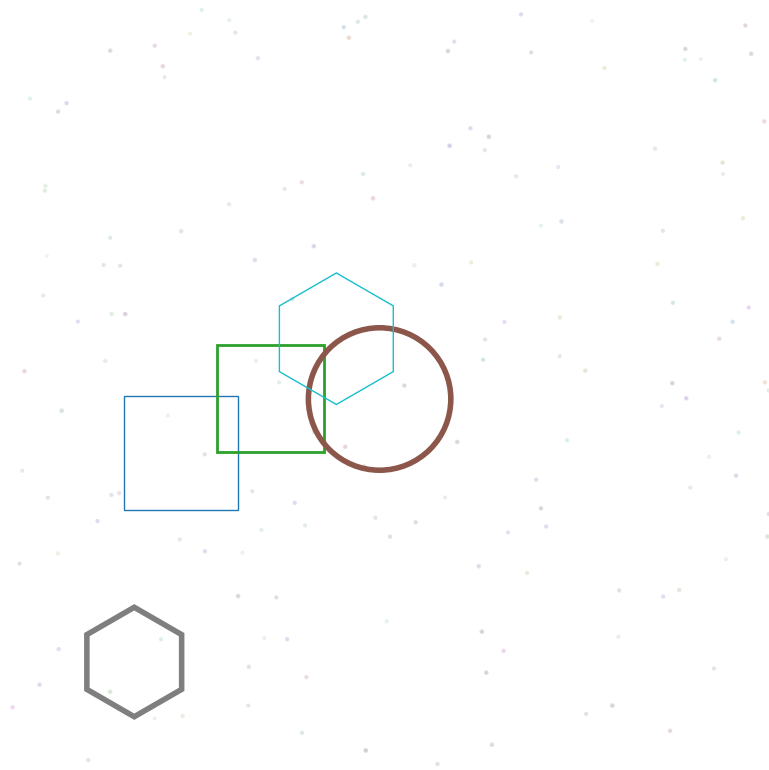[{"shape": "square", "thickness": 0.5, "radius": 0.37, "center": [0.235, 0.412]}, {"shape": "square", "thickness": 1, "radius": 0.35, "center": [0.351, 0.483]}, {"shape": "circle", "thickness": 2, "radius": 0.46, "center": [0.493, 0.482]}, {"shape": "hexagon", "thickness": 2, "radius": 0.36, "center": [0.174, 0.14]}, {"shape": "hexagon", "thickness": 0.5, "radius": 0.43, "center": [0.437, 0.56]}]